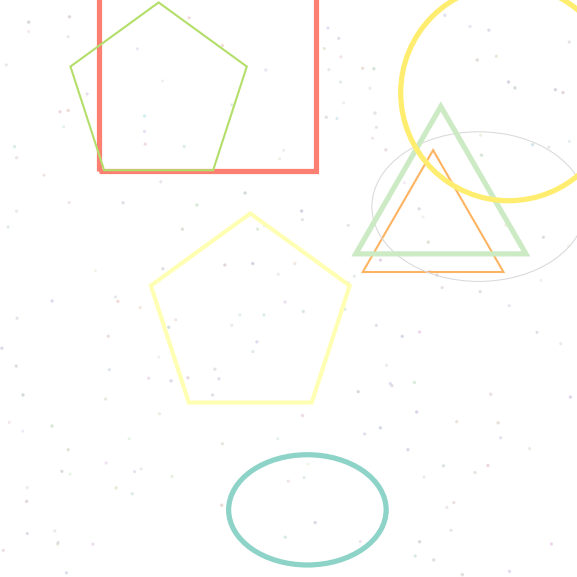[{"shape": "oval", "thickness": 2.5, "radius": 0.68, "center": [0.532, 0.116]}, {"shape": "pentagon", "thickness": 2, "radius": 0.9, "center": [0.433, 0.449]}, {"shape": "square", "thickness": 2.5, "radius": 0.94, "center": [0.359, 0.891]}, {"shape": "triangle", "thickness": 1, "radius": 0.7, "center": [0.75, 0.598]}, {"shape": "pentagon", "thickness": 1, "radius": 0.8, "center": [0.275, 0.834]}, {"shape": "oval", "thickness": 0.5, "radius": 0.93, "center": [0.829, 0.641]}, {"shape": "triangle", "thickness": 2.5, "radius": 0.85, "center": [0.763, 0.645]}, {"shape": "circle", "thickness": 2.5, "radius": 0.93, "center": [0.881, 0.838]}]